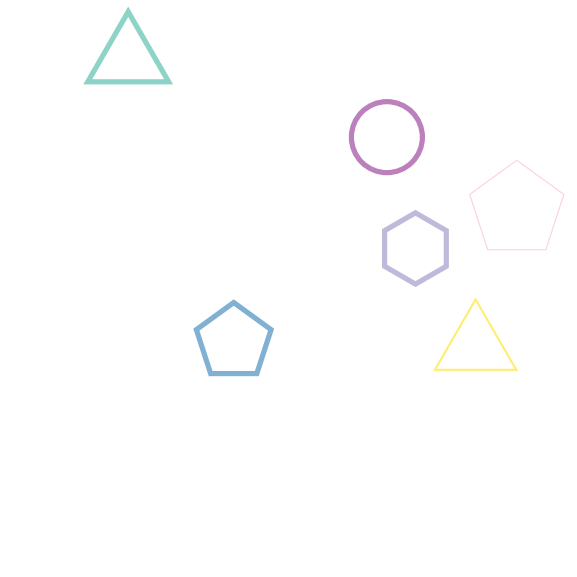[{"shape": "triangle", "thickness": 2.5, "radius": 0.4, "center": [0.222, 0.898]}, {"shape": "hexagon", "thickness": 2.5, "radius": 0.31, "center": [0.719, 0.569]}, {"shape": "pentagon", "thickness": 2.5, "radius": 0.34, "center": [0.405, 0.407]}, {"shape": "pentagon", "thickness": 0.5, "radius": 0.43, "center": [0.895, 0.636]}, {"shape": "circle", "thickness": 2.5, "radius": 0.31, "center": [0.67, 0.762]}, {"shape": "triangle", "thickness": 1, "radius": 0.41, "center": [0.824, 0.399]}]